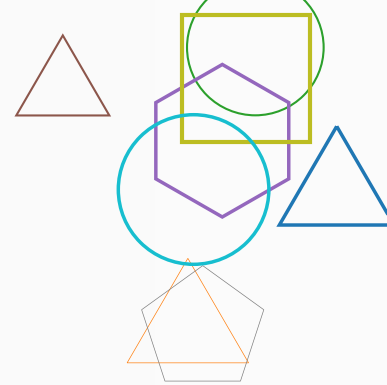[{"shape": "triangle", "thickness": 2.5, "radius": 0.85, "center": [0.869, 0.501]}, {"shape": "triangle", "thickness": 0.5, "radius": 0.9, "center": [0.485, 0.148]}, {"shape": "circle", "thickness": 1.5, "radius": 0.88, "center": [0.659, 0.877]}, {"shape": "hexagon", "thickness": 2.5, "radius": 0.99, "center": [0.574, 0.634]}, {"shape": "triangle", "thickness": 1.5, "radius": 0.69, "center": [0.162, 0.769]}, {"shape": "pentagon", "thickness": 0.5, "radius": 0.83, "center": [0.523, 0.144]}, {"shape": "square", "thickness": 3, "radius": 0.83, "center": [0.636, 0.796]}, {"shape": "circle", "thickness": 2.5, "radius": 0.97, "center": [0.5, 0.508]}]